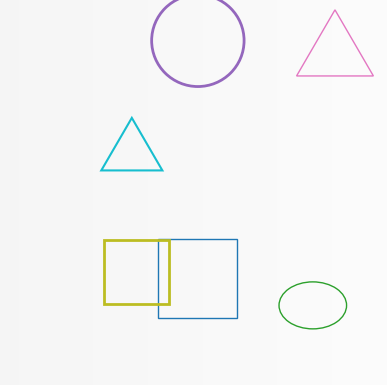[{"shape": "square", "thickness": 1, "radius": 0.51, "center": [0.509, 0.277]}, {"shape": "oval", "thickness": 1, "radius": 0.44, "center": [0.807, 0.207]}, {"shape": "circle", "thickness": 2, "radius": 0.6, "center": [0.511, 0.894]}, {"shape": "triangle", "thickness": 1, "radius": 0.57, "center": [0.864, 0.86]}, {"shape": "square", "thickness": 2, "radius": 0.42, "center": [0.352, 0.294]}, {"shape": "triangle", "thickness": 1.5, "radius": 0.45, "center": [0.34, 0.603]}]